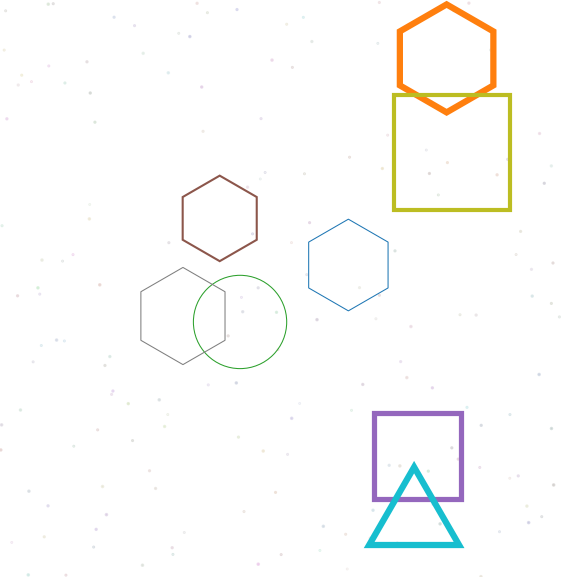[{"shape": "hexagon", "thickness": 0.5, "radius": 0.4, "center": [0.603, 0.54]}, {"shape": "hexagon", "thickness": 3, "radius": 0.47, "center": [0.773, 0.898]}, {"shape": "circle", "thickness": 0.5, "radius": 0.4, "center": [0.416, 0.442]}, {"shape": "square", "thickness": 2.5, "radius": 0.37, "center": [0.723, 0.209]}, {"shape": "hexagon", "thickness": 1, "radius": 0.37, "center": [0.38, 0.621]}, {"shape": "hexagon", "thickness": 0.5, "radius": 0.42, "center": [0.317, 0.452]}, {"shape": "square", "thickness": 2, "radius": 0.5, "center": [0.783, 0.735]}, {"shape": "triangle", "thickness": 3, "radius": 0.45, "center": [0.717, 0.1]}]